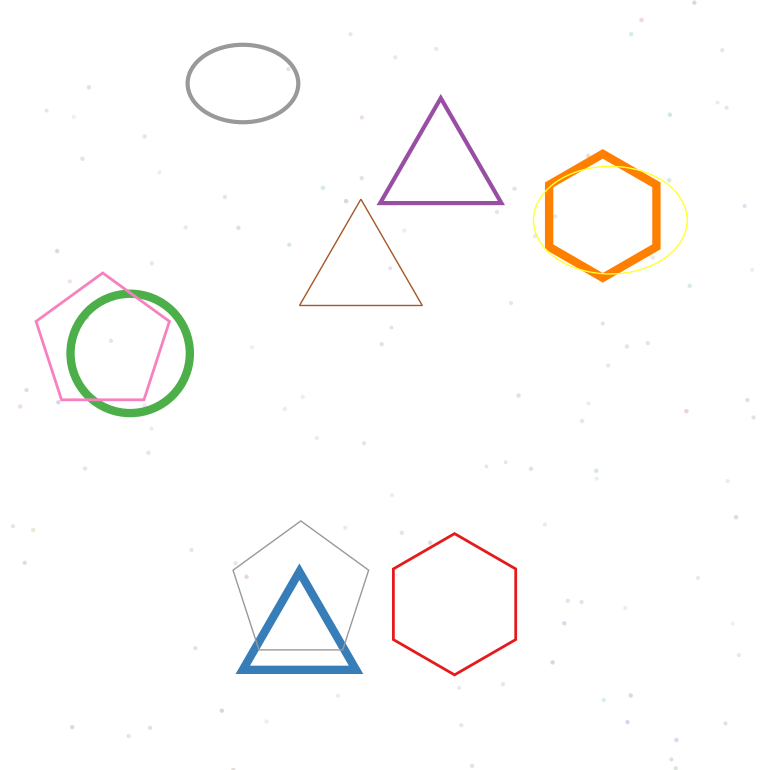[{"shape": "hexagon", "thickness": 1, "radius": 0.46, "center": [0.59, 0.215]}, {"shape": "triangle", "thickness": 3, "radius": 0.42, "center": [0.389, 0.173]}, {"shape": "circle", "thickness": 3, "radius": 0.39, "center": [0.169, 0.541]}, {"shape": "triangle", "thickness": 1.5, "radius": 0.45, "center": [0.572, 0.782]}, {"shape": "hexagon", "thickness": 3, "radius": 0.4, "center": [0.783, 0.72]}, {"shape": "oval", "thickness": 0.5, "radius": 0.5, "center": [0.793, 0.714]}, {"shape": "triangle", "thickness": 0.5, "radius": 0.46, "center": [0.469, 0.649]}, {"shape": "pentagon", "thickness": 1, "radius": 0.46, "center": [0.133, 0.554]}, {"shape": "oval", "thickness": 1.5, "radius": 0.36, "center": [0.316, 0.892]}, {"shape": "pentagon", "thickness": 0.5, "radius": 0.46, "center": [0.391, 0.231]}]